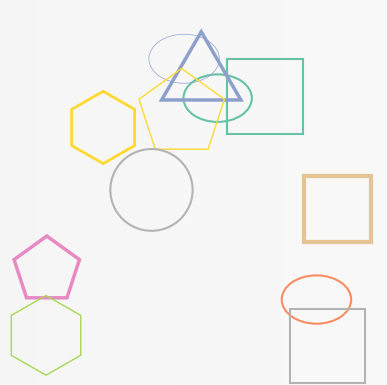[{"shape": "square", "thickness": 1.5, "radius": 0.49, "center": [0.684, 0.749]}, {"shape": "oval", "thickness": 1.5, "radius": 0.44, "center": [0.562, 0.745]}, {"shape": "oval", "thickness": 1.5, "radius": 0.45, "center": [0.817, 0.222]}, {"shape": "triangle", "thickness": 2.5, "radius": 0.59, "center": [0.519, 0.799]}, {"shape": "oval", "thickness": 0.5, "radius": 0.45, "center": [0.475, 0.847]}, {"shape": "pentagon", "thickness": 2.5, "radius": 0.44, "center": [0.121, 0.298]}, {"shape": "hexagon", "thickness": 1, "radius": 0.52, "center": [0.119, 0.129]}, {"shape": "pentagon", "thickness": 1, "radius": 0.58, "center": [0.469, 0.706]}, {"shape": "hexagon", "thickness": 2, "radius": 0.47, "center": [0.266, 0.669]}, {"shape": "square", "thickness": 3, "radius": 0.43, "center": [0.87, 0.458]}, {"shape": "circle", "thickness": 1.5, "radius": 0.53, "center": [0.391, 0.507]}, {"shape": "square", "thickness": 1.5, "radius": 0.48, "center": [0.845, 0.101]}]